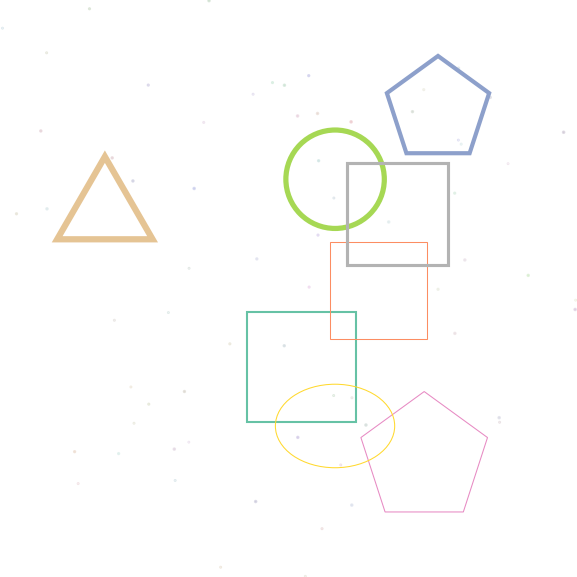[{"shape": "square", "thickness": 1, "radius": 0.47, "center": [0.523, 0.364]}, {"shape": "square", "thickness": 0.5, "radius": 0.42, "center": [0.656, 0.496]}, {"shape": "pentagon", "thickness": 2, "radius": 0.47, "center": [0.758, 0.809]}, {"shape": "pentagon", "thickness": 0.5, "radius": 0.58, "center": [0.735, 0.206]}, {"shape": "circle", "thickness": 2.5, "radius": 0.43, "center": [0.58, 0.689]}, {"shape": "oval", "thickness": 0.5, "radius": 0.52, "center": [0.58, 0.262]}, {"shape": "triangle", "thickness": 3, "radius": 0.48, "center": [0.182, 0.632]}, {"shape": "square", "thickness": 1.5, "radius": 0.44, "center": [0.689, 0.629]}]